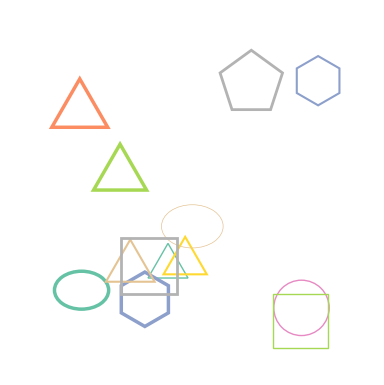[{"shape": "triangle", "thickness": 1, "radius": 0.3, "center": [0.436, 0.308]}, {"shape": "oval", "thickness": 2.5, "radius": 0.35, "center": [0.212, 0.246]}, {"shape": "triangle", "thickness": 2.5, "radius": 0.42, "center": [0.207, 0.711]}, {"shape": "hexagon", "thickness": 1.5, "radius": 0.32, "center": [0.826, 0.79]}, {"shape": "hexagon", "thickness": 2.5, "radius": 0.35, "center": [0.376, 0.223]}, {"shape": "circle", "thickness": 1, "radius": 0.36, "center": [0.783, 0.2]}, {"shape": "square", "thickness": 1, "radius": 0.35, "center": [0.781, 0.166]}, {"shape": "triangle", "thickness": 2.5, "radius": 0.4, "center": [0.312, 0.546]}, {"shape": "triangle", "thickness": 1.5, "radius": 0.32, "center": [0.481, 0.32]}, {"shape": "oval", "thickness": 0.5, "radius": 0.4, "center": [0.499, 0.412]}, {"shape": "triangle", "thickness": 1.5, "radius": 0.36, "center": [0.338, 0.305]}, {"shape": "pentagon", "thickness": 2, "radius": 0.43, "center": [0.653, 0.784]}, {"shape": "square", "thickness": 2, "radius": 0.37, "center": [0.388, 0.309]}]